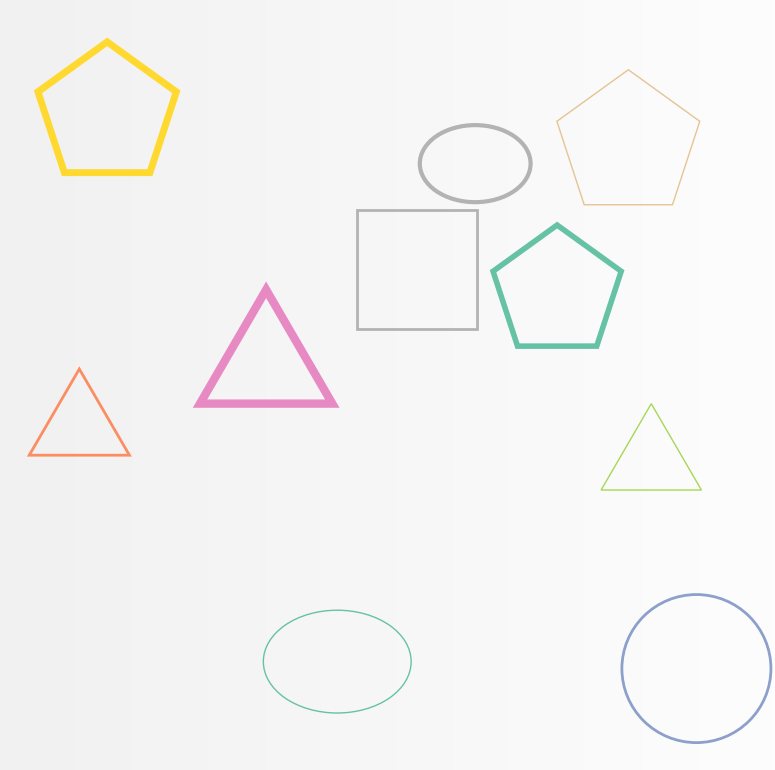[{"shape": "pentagon", "thickness": 2, "radius": 0.43, "center": [0.719, 0.621]}, {"shape": "oval", "thickness": 0.5, "radius": 0.48, "center": [0.435, 0.141]}, {"shape": "triangle", "thickness": 1, "radius": 0.37, "center": [0.102, 0.446]}, {"shape": "circle", "thickness": 1, "radius": 0.48, "center": [0.899, 0.132]}, {"shape": "triangle", "thickness": 3, "radius": 0.49, "center": [0.343, 0.525]}, {"shape": "triangle", "thickness": 0.5, "radius": 0.37, "center": [0.84, 0.401]}, {"shape": "pentagon", "thickness": 2.5, "radius": 0.47, "center": [0.138, 0.852]}, {"shape": "pentagon", "thickness": 0.5, "radius": 0.48, "center": [0.811, 0.812]}, {"shape": "oval", "thickness": 1.5, "radius": 0.36, "center": [0.613, 0.787]}, {"shape": "square", "thickness": 1, "radius": 0.39, "center": [0.538, 0.65]}]